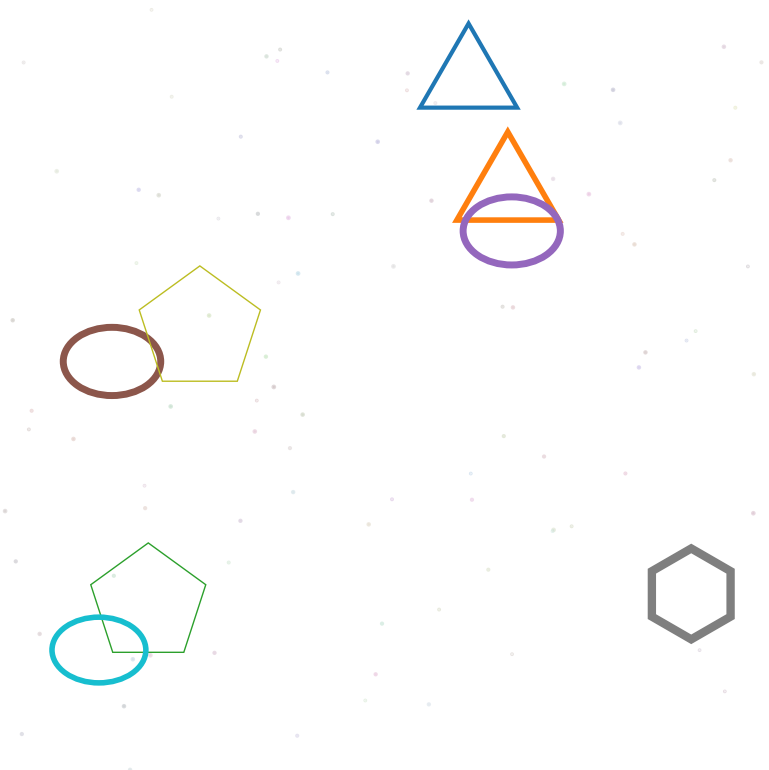[{"shape": "triangle", "thickness": 1.5, "radius": 0.36, "center": [0.609, 0.897]}, {"shape": "triangle", "thickness": 2, "radius": 0.38, "center": [0.659, 0.752]}, {"shape": "pentagon", "thickness": 0.5, "radius": 0.39, "center": [0.193, 0.216]}, {"shape": "oval", "thickness": 2.5, "radius": 0.32, "center": [0.665, 0.7]}, {"shape": "oval", "thickness": 2.5, "radius": 0.32, "center": [0.145, 0.531]}, {"shape": "hexagon", "thickness": 3, "radius": 0.3, "center": [0.898, 0.229]}, {"shape": "pentagon", "thickness": 0.5, "radius": 0.41, "center": [0.26, 0.572]}, {"shape": "oval", "thickness": 2, "radius": 0.3, "center": [0.128, 0.156]}]